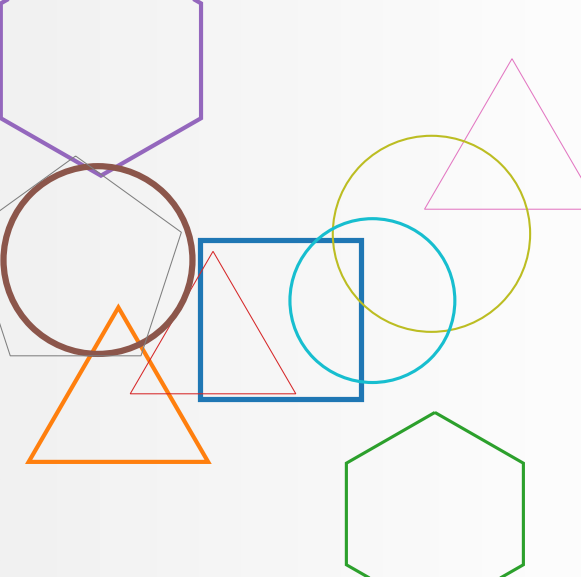[{"shape": "square", "thickness": 2.5, "radius": 0.69, "center": [0.483, 0.446]}, {"shape": "triangle", "thickness": 2, "radius": 0.89, "center": [0.204, 0.288]}, {"shape": "hexagon", "thickness": 1.5, "radius": 0.88, "center": [0.748, 0.109]}, {"shape": "triangle", "thickness": 0.5, "radius": 0.82, "center": [0.366, 0.399]}, {"shape": "hexagon", "thickness": 2, "radius": 0.99, "center": [0.174, 0.894]}, {"shape": "circle", "thickness": 3, "radius": 0.81, "center": [0.169, 0.549]}, {"shape": "triangle", "thickness": 0.5, "radius": 0.87, "center": [0.881, 0.724]}, {"shape": "pentagon", "thickness": 0.5, "radius": 0.96, "center": [0.13, 0.538]}, {"shape": "circle", "thickness": 1, "radius": 0.85, "center": [0.742, 0.594]}, {"shape": "circle", "thickness": 1.5, "radius": 0.71, "center": [0.641, 0.479]}]